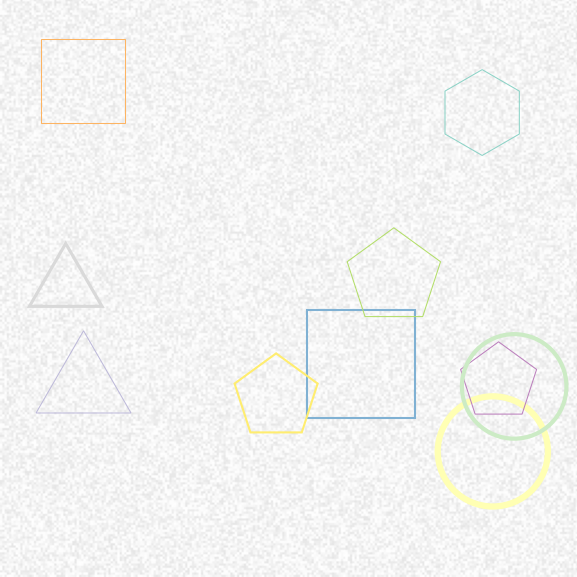[{"shape": "hexagon", "thickness": 0.5, "radius": 0.37, "center": [0.835, 0.804]}, {"shape": "circle", "thickness": 3, "radius": 0.48, "center": [0.853, 0.217]}, {"shape": "triangle", "thickness": 0.5, "radius": 0.47, "center": [0.145, 0.331]}, {"shape": "square", "thickness": 1, "radius": 0.47, "center": [0.625, 0.369]}, {"shape": "square", "thickness": 0.5, "radius": 0.36, "center": [0.144, 0.859]}, {"shape": "pentagon", "thickness": 0.5, "radius": 0.42, "center": [0.682, 0.52]}, {"shape": "triangle", "thickness": 1.5, "radius": 0.36, "center": [0.114, 0.505]}, {"shape": "pentagon", "thickness": 0.5, "radius": 0.35, "center": [0.863, 0.338]}, {"shape": "circle", "thickness": 2, "radius": 0.45, "center": [0.89, 0.33]}, {"shape": "pentagon", "thickness": 1, "radius": 0.38, "center": [0.478, 0.312]}]